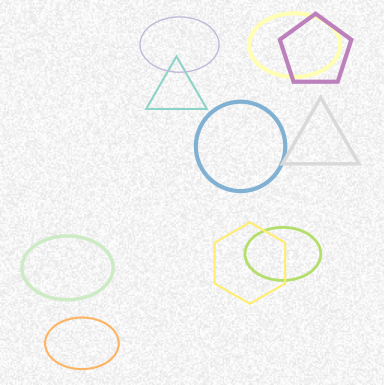[{"shape": "triangle", "thickness": 1.5, "radius": 0.46, "center": [0.458, 0.762]}, {"shape": "oval", "thickness": 3, "radius": 0.59, "center": [0.765, 0.883]}, {"shape": "oval", "thickness": 1, "radius": 0.51, "center": [0.466, 0.884]}, {"shape": "circle", "thickness": 3, "radius": 0.58, "center": [0.625, 0.62]}, {"shape": "oval", "thickness": 1.5, "radius": 0.48, "center": [0.213, 0.108]}, {"shape": "oval", "thickness": 2, "radius": 0.49, "center": [0.735, 0.341]}, {"shape": "triangle", "thickness": 2.5, "radius": 0.57, "center": [0.833, 0.632]}, {"shape": "pentagon", "thickness": 3, "radius": 0.49, "center": [0.82, 0.867]}, {"shape": "oval", "thickness": 2.5, "radius": 0.59, "center": [0.175, 0.304]}, {"shape": "hexagon", "thickness": 1.5, "radius": 0.53, "center": [0.649, 0.317]}]